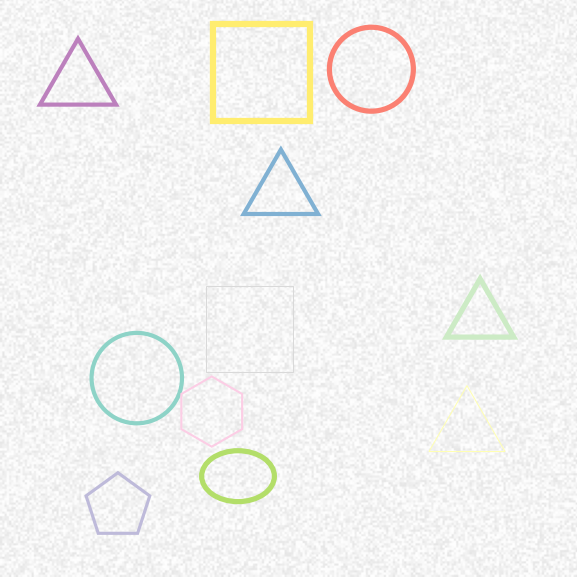[{"shape": "circle", "thickness": 2, "radius": 0.39, "center": [0.237, 0.344]}, {"shape": "triangle", "thickness": 0.5, "radius": 0.38, "center": [0.809, 0.255]}, {"shape": "pentagon", "thickness": 1.5, "radius": 0.29, "center": [0.204, 0.123]}, {"shape": "circle", "thickness": 2.5, "radius": 0.36, "center": [0.643, 0.879]}, {"shape": "triangle", "thickness": 2, "radius": 0.37, "center": [0.486, 0.666]}, {"shape": "oval", "thickness": 2.5, "radius": 0.31, "center": [0.412, 0.175]}, {"shape": "hexagon", "thickness": 1, "radius": 0.3, "center": [0.367, 0.286]}, {"shape": "square", "thickness": 0.5, "radius": 0.38, "center": [0.432, 0.43]}, {"shape": "triangle", "thickness": 2, "radius": 0.38, "center": [0.135, 0.856]}, {"shape": "triangle", "thickness": 2.5, "radius": 0.34, "center": [0.831, 0.449]}, {"shape": "square", "thickness": 3, "radius": 0.42, "center": [0.452, 0.874]}]